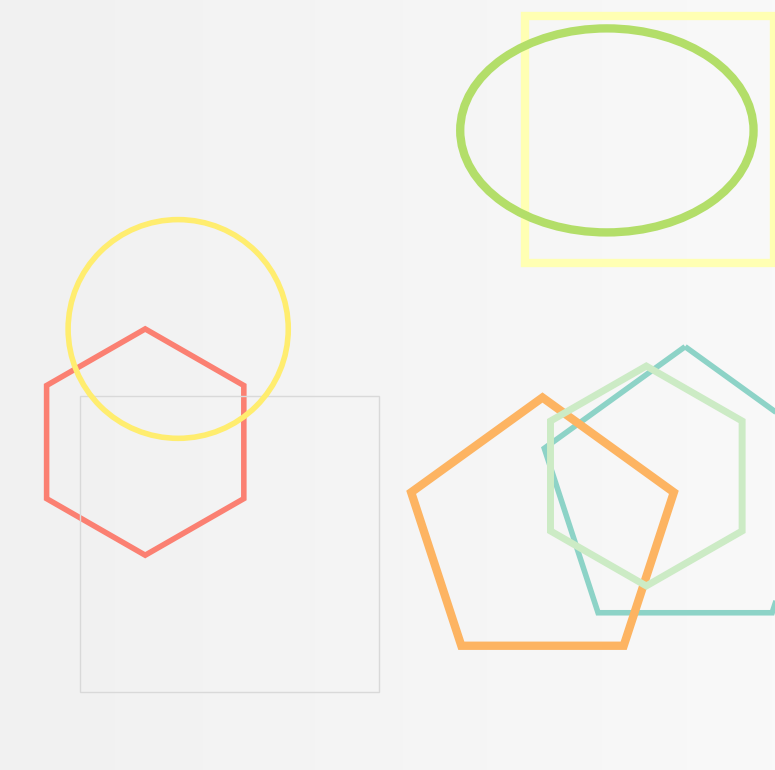[{"shape": "pentagon", "thickness": 2, "radius": 0.96, "center": [0.884, 0.359]}, {"shape": "square", "thickness": 3, "radius": 0.8, "center": [0.838, 0.819]}, {"shape": "hexagon", "thickness": 2, "radius": 0.73, "center": [0.187, 0.426]}, {"shape": "pentagon", "thickness": 3, "radius": 0.89, "center": [0.7, 0.306]}, {"shape": "oval", "thickness": 3, "radius": 0.95, "center": [0.783, 0.831]}, {"shape": "square", "thickness": 0.5, "radius": 0.96, "center": [0.296, 0.294]}, {"shape": "hexagon", "thickness": 2.5, "radius": 0.71, "center": [0.834, 0.382]}, {"shape": "circle", "thickness": 2, "radius": 0.71, "center": [0.23, 0.573]}]